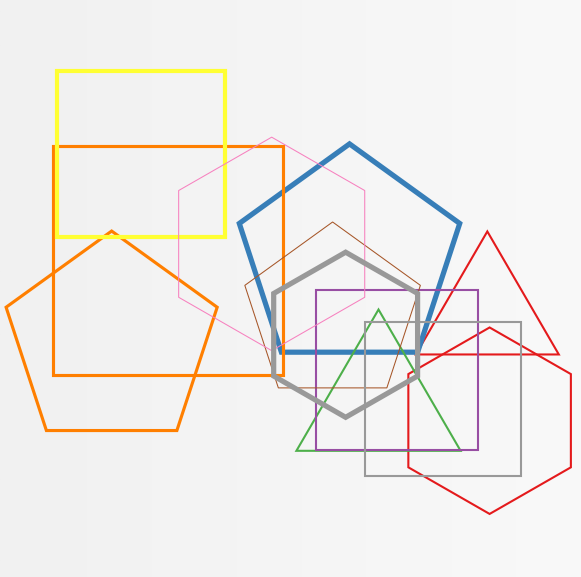[{"shape": "hexagon", "thickness": 1, "radius": 0.81, "center": [0.842, 0.271]}, {"shape": "triangle", "thickness": 1, "radius": 0.71, "center": [0.838, 0.456]}, {"shape": "pentagon", "thickness": 2.5, "radius": 1.0, "center": [0.601, 0.551]}, {"shape": "triangle", "thickness": 1, "radius": 0.82, "center": [0.651, 0.3]}, {"shape": "square", "thickness": 1, "radius": 0.7, "center": [0.683, 0.358]}, {"shape": "pentagon", "thickness": 1.5, "radius": 0.95, "center": [0.192, 0.408]}, {"shape": "square", "thickness": 1.5, "radius": 0.99, "center": [0.289, 0.547]}, {"shape": "square", "thickness": 2, "radius": 0.72, "center": [0.243, 0.733]}, {"shape": "pentagon", "thickness": 0.5, "radius": 0.79, "center": [0.572, 0.456]}, {"shape": "hexagon", "thickness": 0.5, "radius": 0.92, "center": [0.467, 0.577]}, {"shape": "square", "thickness": 1, "radius": 0.67, "center": [0.762, 0.308]}, {"shape": "hexagon", "thickness": 2.5, "radius": 0.71, "center": [0.595, 0.419]}]